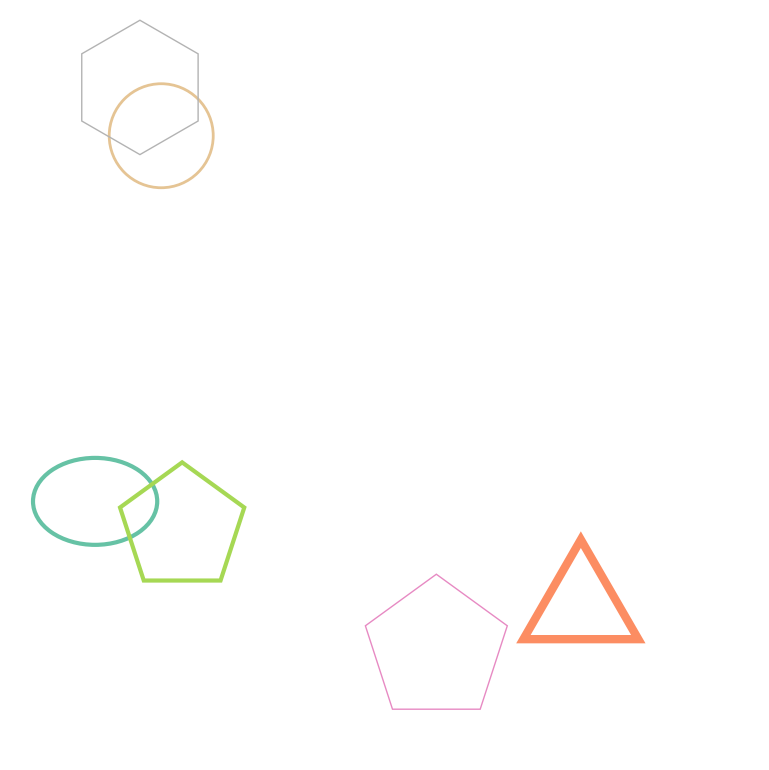[{"shape": "oval", "thickness": 1.5, "radius": 0.4, "center": [0.124, 0.349]}, {"shape": "triangle", "thickness": 3, "radius": 0.43, "center": [0.754, 0.213]}, {"shape": "pentagon", "thickness": 0.5, "radius": 0.48, "center": [0.567, 0.157]}, {"shape": "pentagon", "thickness": 1.5, "radius": 0.42, "center": [0.237, 0.315]}, {"shape": "circle", "thickness": 1, "radius": 0.34, "center": [0.209, 0.824]}, {"shape": "hexagon", "thickness": 0.5, "radius": 0.44, "center": [0.182, 0.886]}]